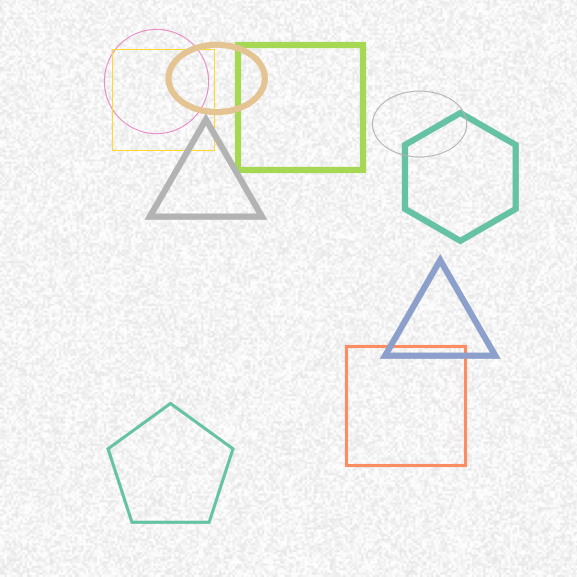[{"shape": "pentagon", "thickness": 1.5, "radius": 0.57, "center": [0.295, 0.187]}, {"shape": "hexagon", "thickness": 3, "radius": 0.55, "center": [0.797, 0.693]}, {"shape": "square", "thickness": 1.5, "radius": 0.52, "center": [0.702, 0.297]}, {"shape": "triangle", "thickness": 3, "radius": 0.55, "center": [0.762, 0.438]}, {"shape": "circle", "thickness": 0.5, "radius": 0.45, "center": [0.271, 0.858]}, {"shape": "square", "thickness": 3, "radius": 0.54, "center": [0.521, 0.813]}, {"shape": "square", "thickness": 0.5, "radius": 0.44, "center": [0.282, 0.827]}, {"shape": "oval", "thickness": 3, "radius": 0.42, "center": [0.375, 0.863]}, {"shape": "oval", "thickness": 0.5, "radius": 0.41, "center": [0.727, 0.784]}, {"shape": "triangle", "thickness": 3, "radius": 0.56, "center": [0.357, 0.68]}]